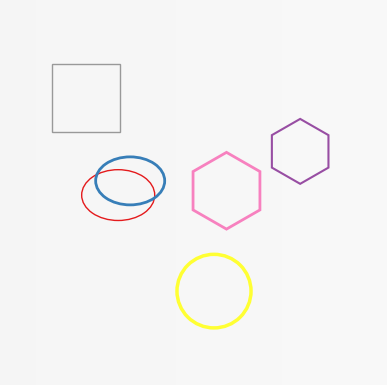[{"shape": "oval", "thickness": 1, "radius": 0.47, "center": [0.305, 0.493]}, {"shape": "oval", "thickness": 2, "radius": 0.45, "center": [0.336, 0.53]}, {"shape": "hexagon", "thickness": 1.5, "radius": 0.42, "center": [0.775, 0.607]}, {"shape": "circle", "thickness": 2.5, "radius": 0.48, "center": [0.552, 0.244]}, {"shape": "hexagon", "thickness": 2, "radius": 0.5, "center": [0.584, 0.505]}, {"shape": "square", "thickness": 1, "radius": 0.44, "center": [0.222, 0.745]}]